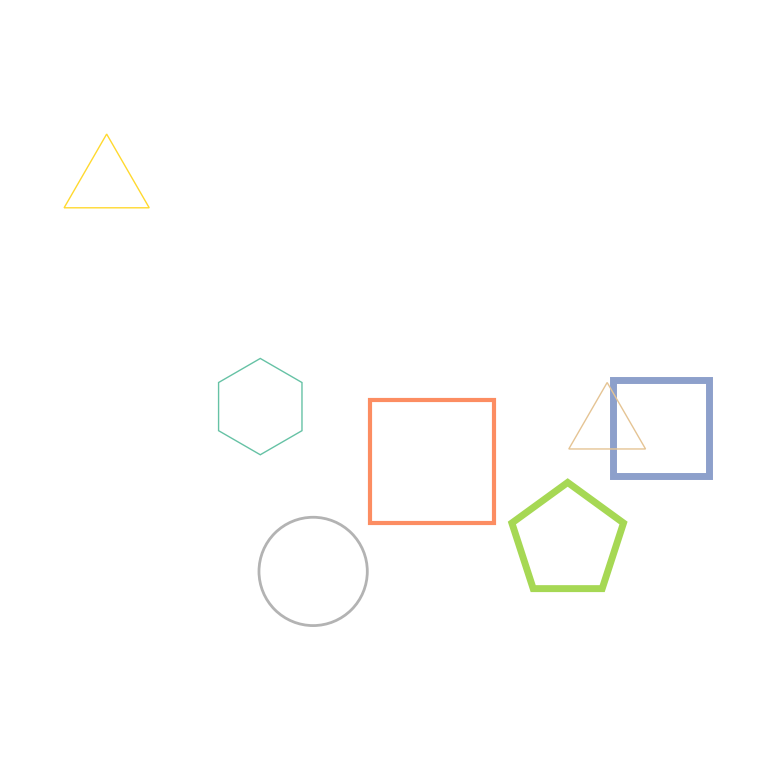[{"shape": "hexagon", "thickness": 0.5, "radius": 0.31, "center": [0.338, 0.472]}, {"shape": "square", "thickness": 1.5, "radius": 0.4, "center": [0.562, 0.401]}, {"shape": "square", "thickness": 2.5, "radius": 0.31, "center": [0.859, 0.444]}, {"shape": "pentagon", "thickness": 2.5, "radius": 0.38, "center": [0.737, 0.297]}, {"shape": "triangle", "thickness": 0.5, "radius": 0.32, "center": [0.139, 0.762]}, {"shape": "triangle", "thickness": 0.5, "radius": 0.29, "center": [0.789, 0.446]}, {"shape": "circle", "thickness": 1, "radius": 0.35, "center": [0.407, 0.258]}]